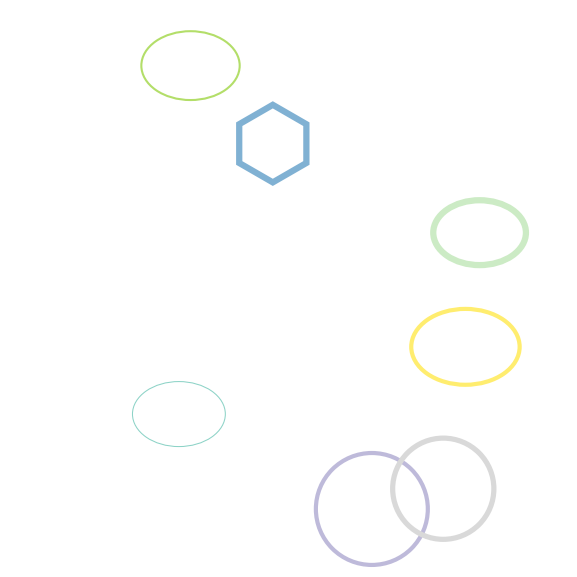[{"shape": "oval", "thickness": 0.5, "radius": 0.4, "center": [0.31, 0.282]}, {"shape": "circle", "thickness": 2, "radius": 0.48, "center": [0.644, 0.118]}, {"shape": "hexagon", "thickness": 3, "radius": 0.34, "center": [0.472, 0.75]}, {"shape": "oval", "thickness": 1, "radius": 0.43, "center": [0.33, 0.886]}, {"shape": "circle", "thickness": 2.5, "radius": 0.44, "center": [0.768, 0.153]}, {"shape": "oval", "thickness": 3, "radius": 0.4, "center": [0.83, 0.596]}, {"shape": "oval", "thickness": 2, "radius": 0.47, "center": [0.806, 0.399]}]